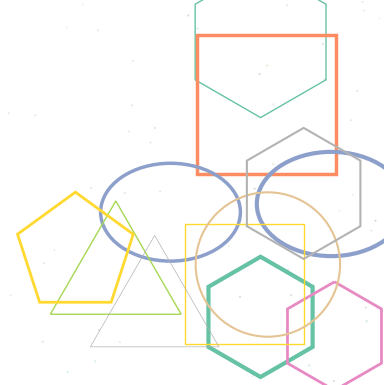[{"shape": "hexagon", "thickness": 1, "radius": 0.98, "center": [0.677, 0.891]}, {"shape": "hexagon", "thickness": 3, "radius": 0.78, "center": [0.677, 0.177]}, {"shape": "square", "thickness": 2.5, "radius": 0.9, "center": [0.692, 0.729]}, {"shape": "oval", "thickness": 3, "radius": 0.97, "center": [0.86, 0.47]}, {"shape": "oval", "thickness": 2.5, "radius": 0.91, "center": [0.443, 0.449]}, {"shape": "hexagon", "thickness": 2, "radius": 0.7, "center": [0.869, 0.127]}, {"shape": "triangle", "thickness": 1, "radius": 0.98, "center": [0.301, 0.282]}, {"shape": "square", "thickness": 1, "radius": 0.77, "center": [0.636, 0.262]}, {"shape": "pentagon", "thickness": 2, "radius": 0.79, "center": [0.196, 0.343]}, {"shape": "circle", "thickness": 1.5, "radius": 0.94, "center": [0.696, 0.313]}, {"shape": "hexagon", "thickness": 1.5, "radius": 0.85, "center": [0.789, 0.498]}, {"shape": "triangle", "thickness": 0.5, "radius": 0.96, "center": [0.402, 0.196]}]